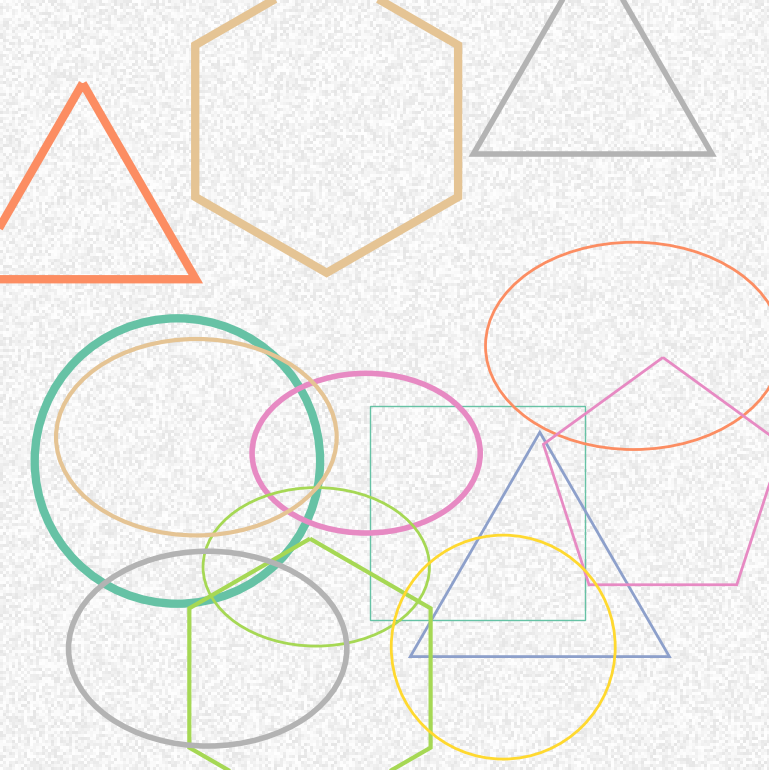[{"shape": "square", "thickness": 0.5, "radius": 0.7, "center": [0.62, 0.334]}, {"shape": "circle", "thickness": 3, "radius": 0.93, "center": [0.23, 0.401]}, {"shape": "triangle", "thickness": 3, "radius": 0.85, "center": [0.107, 0.722]}, {"shape": "oval", "thickness": 1, "radius": 0.96, "center": [0.823, 0.551]}, {"shape": "triangle", "thickness": 1, "radius": 0.97, "center": [0.701, 0.244]}, {"shape": "oval", "thickness": 2, "radius": 0.74, "center": [0.476, 0.411]}, {"shape": "pentagon", "thickness": 1, "radius": 0.82, "center": [0.861, 0.373]}, {"shape": "hexagon", "thickness": 1.5, "radius": 0.9, "center": [0.403, 0.12]}, {"shape": "oval", "thickness": 1, "radius": 0.74, "center": [0.411, 0.264]}, {"shape": "circle", "thickness": 1, "radius": 0.73, "center": [0.654, 0.16]}, {"shape": "hexagon", "thickness": 3, "radius": 0.99, "center": [0.424, 0.843]}, {"shape": "oval", "thickness": 1.5, "radius": 0.91, "center": [0.255, 0.432]}, {"shape": "oval", "thickness": 2, "radius": 0.9, "center": [0.27, 0.158]}, {"shape": "triangle", "thickness": 2, "radius": 0.89, "center": [0.77, 0.889]}]